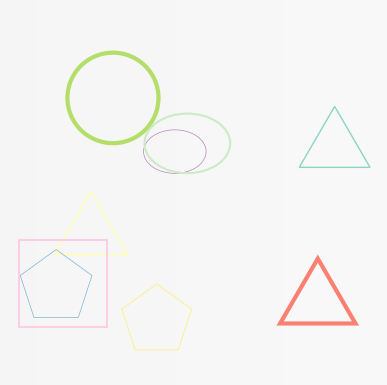[{"shape": "triangle", "thickness": 1, "radius": 0.53, "center": [0.864, 0.618]}, {"shape": "triangle", "thickness": 1, "radius": 0.55, "center": [0.235, 0.393]}, {"shape": "triangle", "thickness": 3, "radius": 0.56, "center": [0.82, 0.216]}, {"shape": "pentagon", "thickness": 0.5, "radius": 0.49, "center": [0.145, 0.254]}, {"shape": "circle", "thickness": 3, "radius": 0.59, "center": [0.292, 0.746]}, {"shape": "square", "thickness": 1.5, "radius": 0.57, "center": [0.163, 0.264]}, {"shape": "oval", "thickness": 0.5, "radius": 0.4, "center": [0.451, 0.606]}, {"shape": "oval", "thickness": 1.5, "radius": 0.55, "center": [0.483, 0.628]}, {"shape": "pentagon", "thickness": 0.5, "radius": 0.47, "center": [0.405, 0.168]}]